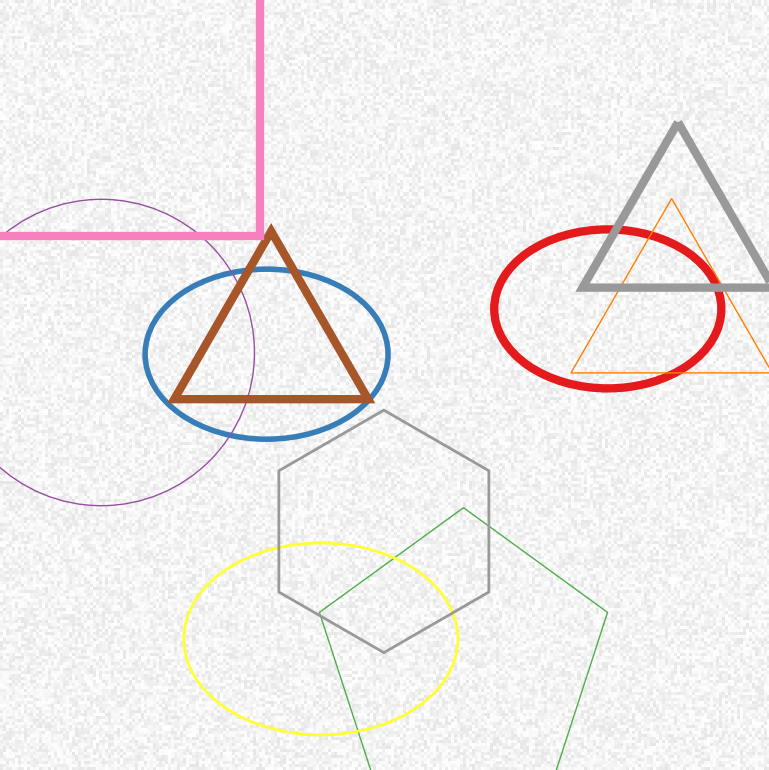[{"shape": "oval", "thickness": 3, "radius": 0.74, "center": [0.789, 0.599]}, {"shape": "oval", "thickness": 2, "radius": 0.79, "center": [0.346, 0.54]}, {"shape": "pentagon", "thickness": 0.5, "radius": 0.98, "center": [0.602, 0.144]}, {"shape": "circle", "thickness": 0.5, "radius": 0.99, "center": [0.132, 0.542]}, {"shape": "triangle", "thickness": 0.5, "radius": 0.75, "center": [0.872, 0.591]}, {"shape": "oval", "thickness": 1, "radius": 0.89, "center": [0.417, 0.17]}, {"shape": "triangle", "thickness": 3, "radius": 0.73, "center": [0.352, 0.554]}, {"shape": "square", "thickness": 3, "radius": 0.91, "center": [0.155, 0.877]}, {"shape": "hexagon", "thickness": 1, "radius": 0.79, "center": [0.499, 0.31]}, {"shape": "triangle", "thickness": 3, "radius": 0.72, "center": [0.881, 0.698]}]